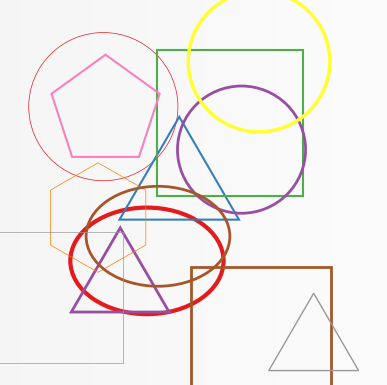[{"shape": "oval", "thickness": 3, "radius": 0.99, "center": [0.379, 0.322]}, {"shape": "circle", "thickness": 0.5, "radius": 0.96, "center": [0.267, 0.723]}, {"shape": "triangle", "thickness": 1.5, "radius": 0.89, "center": [0.463, 0.519]}, {"shape": "square", "thickness": 1.5, "radius": 0.94, "center": [0.594, 0.681]}, {"shape": "triangle", "thickness": 2, "radius": 0.73, "center": [0.31, 0.262]}, {"shape": "circle", "thickness": 2, "radius": 0.83, "center": [0.623, 0.611]}, {"shape": "hexagon", "thickness": 0.5, "radius": 0.71, "center": [0.253, 0.435]}, {"shape": "circle", "thickness": 2.5, "radius": 0.91, "center": [0.669, 0.84]}, {"shape": "square", "thickness": 2, "radius": 0.9, "center": [0.674, 0.125]}, {"shape": "oval", "thickness": 2, "radius": 0.93, "center": [0.408, 0.386]}, {"shape": "pentagon", "thickness": 1.5, "radius": 0.73, "center": [0.272, 0.711]}, {"shape": "square", "thickness": 0.5, "radius": 0.85, "center": [0.148, 0.227]}, {"shape": "triangle", "thickness": 1, "radius": 0.67, "center": [0.809, 0.104]}]